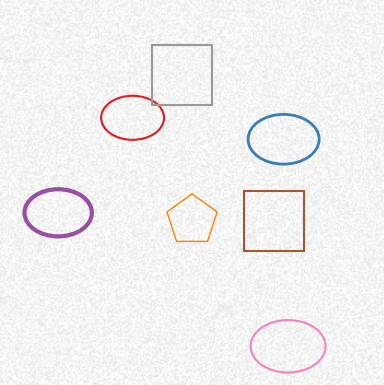[{"shape": "oval", "thickness": 1.5, "radius": 0.41, "center": [0.344, 0.694]}, {"shape": "oval", "thickness": 2, "radius": 0.46, "center": [0.737, 0.638]}, {"shape": "oval", "thickness": 3, "radius": 0.44, "center": [0.151, 0.447]}, {"shape": "pentagon", "thickness": 1, "radius": 0.34, "center": [0.499, 0.428]}, {"shape": "square", "thickness": 1.5, "radius": 0.39, "center": [0.712, 0.426]}, {"shape": "oval", "thickness": 1.5, "radius": 0.49, "center": [0.748, 0.101]}, {"shape": "square", "thickness": 1.5, "radius": 0.39, "center": [0.474, 0.805]}]